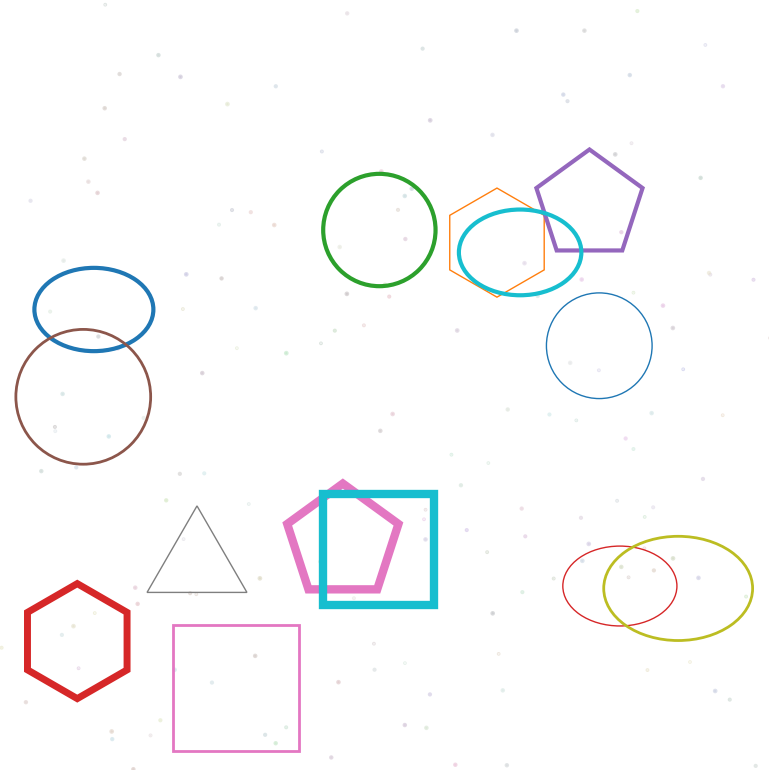[{"shape": "circle", "thickness": 0.5, "radius": 0.34, "center": [0.778, 0.551]}, {"shape": "oval", "thickness": 1.5, "radius": 0.39, "center": [0.122, 0.598]}, {"shape": "hexagon", "thickness": 0.5, "radius": 0.35, "center": [0.645, 0.685]}, {"shape": "circle", "thickness": 1.5, "radius": 0.36, "center": [0.493, 0.701]}, {"shape": "oval", "thickness": 0.5, "radius": 0.37, "center": [0.805, 0.239]}, {"shape": "hexagon", "thickness": 2.5, "radius": 0.37, "center": [0.1, 0.167]}, {"shape": "pentagon", "thickness": 1.5, "radius": 0.36, "center": [0.766, 0.733]}, {"shape": "circle", "thickness": 1, "radius": 0.44, "center": [0.108, 0.485]}, {"shape": "square", "thickness": 1, "radius": 0.41, "center": [0.306, 0.106]}, {"shape": "pentagon", "thickness": 3, "radius": 0.38, "center": [0.445, 0.296]}, {"shape": "triangle", "thickness": 0.5, "radius": 0.37, "center": [0.256, 0.268]}, {"shape": "oval", "thickness": 1, "radius": 0.48, "center": [0.881, 0.236]}, {"shape": "oval", "thickness": 1.5, "radius": 0.4, "center": [0.675, 0.672]}, {"shape": "square", "thickness": 3, "radius": 0.36, "center": [0.492, 0.286]}]